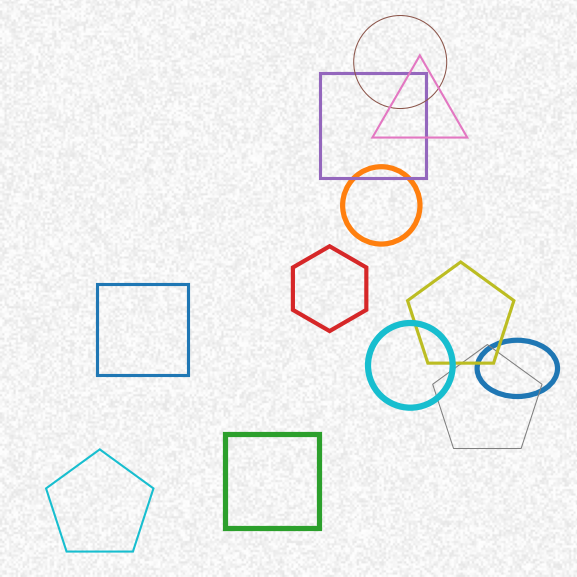[{"shape": "square", "thickness": 1.5, "radius": 0.39, "center": [0.247, 0.428]}, {"shape": "oval", "thickness": 2.5, "radius": 0.35, "center": [0.896, 0.361]}, {"shape": "circle", "thickness": 2.5, "radius": 0.33, "center": [0.66, 0.643]}, {"shape": "square", "thickness": 2.5, "radius": 0.41, "center": [0.472, 0.166]}, {"shape": "hexagon", "thickness": 2, "radius": 0.37, "center": [0.571, 0.499]}, {"shape": "square", "thickness": 1.5, "radius": 0.46, "center": [0.646, 0.781]}, {"shape": "circle", "thickness": 0.5, "radius": 0.4, "center": [0.693, 0.892]}, {"shape": "triangle", "thickness": 1, "radius": 0.47, "center": [0.727, 0.808]}, {"shape": "pentagon", "thickness": 0.5, "radius": 0.5, "center": [0.844, 0.303]}, {"shape": "pentagon", "thickness": 1.5, "radius": 0.48, "center": [0.798, 0.449]}, {"shape": "circle", "thickness": 3, "radius": 0.37, "center": [0.711, 0.366]}, {"shape": "pentagon", "thickness": 1, "radius": 0.49, "center": [0.173, 0.123]}]